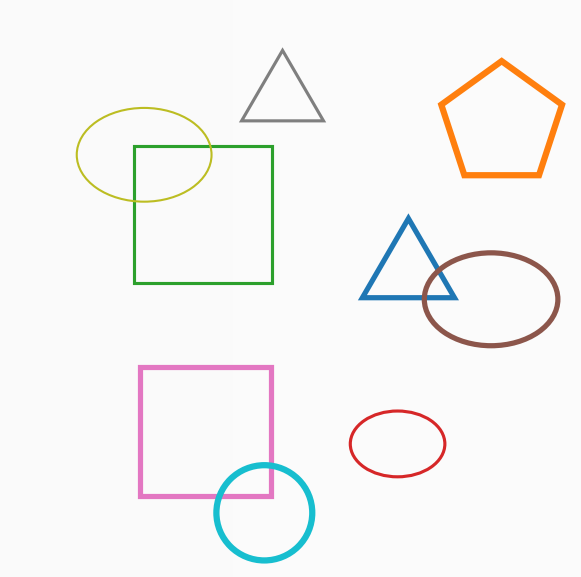[{"shape": "triangle", "thickness": 2.5, "radius": 0.46, "center": [0.703, 0.529]}, {"shape": "pentagon", "thickness": 3, "radius": 0.55, "center": [0.863, 0.784]}, {"shape": "square", "thickness": 1.5, "radius": 0.59, "center": [0.349, 0.628]}, {"shape": "oval", "thickness": 1.5, "radius": 0.41, "center": [0.684, 0.23]}, {"shape": "oval", "thickness": 2.5, "radius": 0.57, "center": [0.845, 0.481]}, {"shape": "square", "thickness": 2.5, "radius": 0.56, "center": [0.354, 0.252]}, {"shape": "triangle", "thickness": 1.5, "radius": 0.41, "center": [0.486, 0.831]}, {"shape": "oval", "thickness": 1, "radius": 0.58, "center": [0.248, 0.731]}, {"shape": "circle", "thickness": 3, "radius": 0.41, "center": [0.455, 0.111]}]